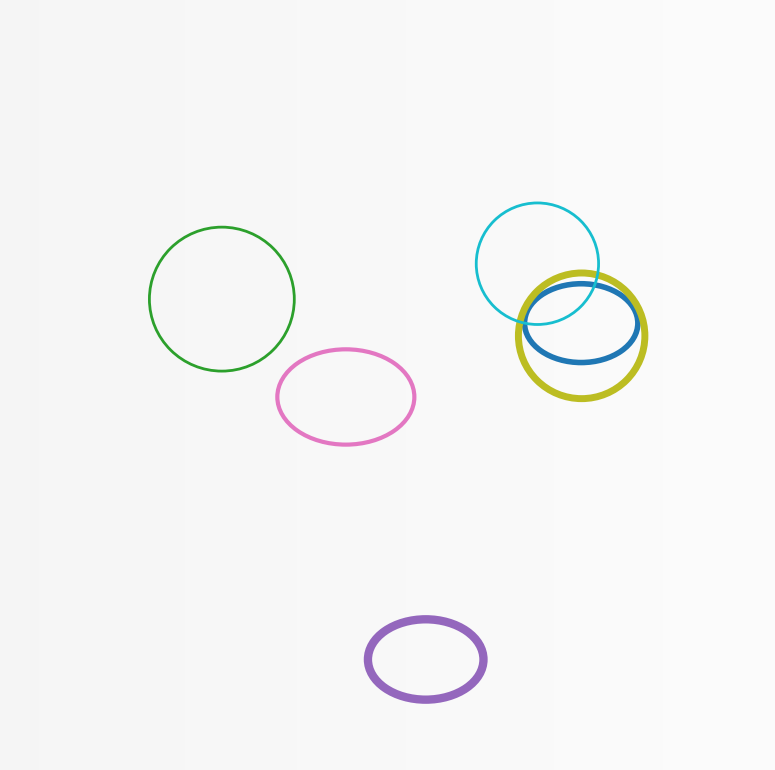[{"shape": "oval", "thickness": 2, "radius": 0.37, "center": [0.75, 0.58]}, {"shape": "circle", "thickness": 1, "radius": 0.47, "center": [0.286, 0.612]}, {"shape": "oval", "thickness": 3, "radius": 0.37, "center": [0.549, 0.144]}, {"shape": "oval", "thickness": 1.5, "radius": 0.44, "center": [0.446, 0.484]}, {"shape": "circle", "thickness": 2.5, "radius": 0.41, "center": [0.751, 0.564]}, {"shape": "circle", "thickness": 1, "radius": 0.39, "center": [0.693, 0.658]}]